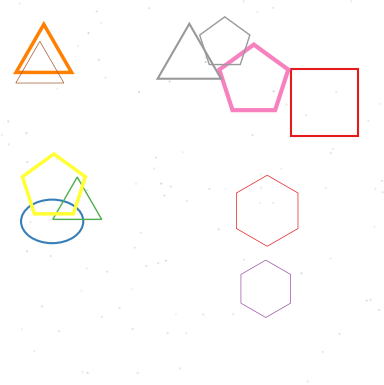[{"shape": "square", "thickness": 1.5, "radius": 0.43, "center": [0.843, 0.734]}, {"shape": "hexagon", "thickness": 0.5, "radius": 0.46, "center": [0.694, 0.453]}, {"shape": "oval", "thickness": 1.5, "radius": 0.4, "center": [0.135, 0.425]}, {"shape": "triangle", "thickness": 1, "radius": 0.37, "center": [0.201, 0.467]}, {"shape": "hexagon", "thickness": 0.5, "radius": 0.37, "center": [0.69, 0.25]}, {"shape": "triangle", "thickness": 2.5, "radius": 0.42, "center": [0.114, 0.854]}, {"shape": "pentagon", "thickness": 2.5, "radius": 0.43, "center": [0.14, 0.514]}, {"shape": "triangle", "thickness": 0.5, "radius": 0.36, "center": [0.103, 0.82]}, {"shape": "pentagon", "thickness": 3, "radius": 0.47, "center": [0.659, 0.79]}, {"shape": "pentagon", "thickness": 1, "radius": 0.34, "center": [0.584, 0.888]}, {"shape": "triangle", "thickness": 1.5, "radius": 0.48, "center": [0.492, 0.843]}]